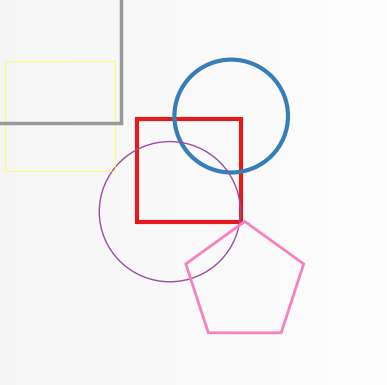[{"shape": "square", "thickness": 3, "radius": 0.67, "center": [0.487, 0.556]}, {"shape": "circle", "thickness": 3, "radius": 0.73, "center": [0.597, 0.699]}, {"shape": "circle", "thickness": 1, "radius": 0.91, "center": [0.438, 0.45]}, {"shape": "square", "thickness": 0.5, "radius": 0.71, "center": [0.155, 0.699]}, {"shape": "pentagon", "thickness": 2, "radius": 0.8, "center": [0.632, 0.265]}, {"shape": "square", "thickness": 2.5, "radius": 0.85, "center": [0.143, 0.85]}]